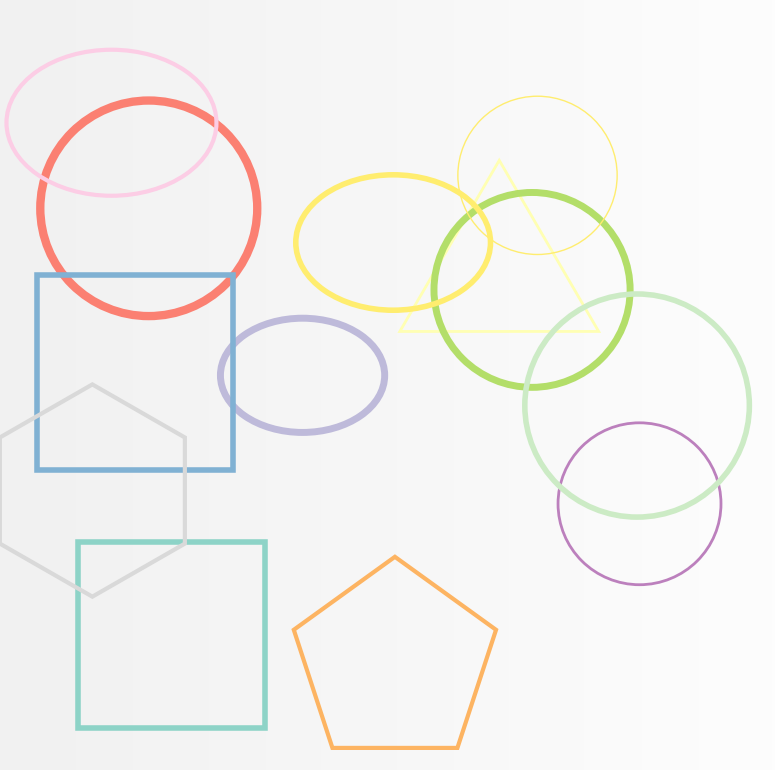[{"shape": "square", "thickness": 2, "radius": 0.6, "center": [0.222, 0.175]}, {"shape": "triangle", "thickness": 1, "radius": 0.74, "center": [0.644, 0.644]}, {"shape": "oval", "thickness": 2.5, "radius": 0.53, "center": [0.39, 0.513]}, {"shape": "circle", "thickness": 3, "radius": 0.7, "center": [0.192, 0.729]}, {"shape": "square", "thickness": 2, "radius": 0.63, "center": [0.174, 0.516]}, {"shape": "pentagon", "thickness": 1.5, "radius": 0.69, "center": [0.51, 0.14]}, {"shape": "circle", "thickness": 2.5, "radius": 0.63, "center": [0.687, 0.623]}, {"shape": "oval", "thickness": 1.5, "radius": 0.68, "center": [0.144, 0.841]}, {"shape": "hexagon", "thickness": 1.5, "radius": 0.69, "center": [0.119, 0.363]}, {"shape": "circle", "thickness": 1, "radius": 0.53, "center": [0.825, 0.346]}, {"shape": "circle", "thickness": 2, "radius": 0.72, "center": [0.822, 0.473]}, {"shape": "oval", "thickness": 2, "radius": 0.63, "center": [0.507, 0.685]}, {"shape": "circle", "thickness": 0.5, "radius": 0.51, "center": [0.694, 0.772]}]